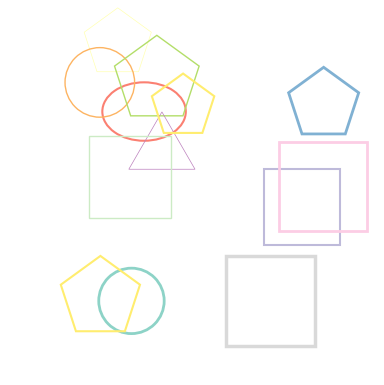[{"shape": "circle", "thickness": 2, "radius": 0.42, "center": [0.341, 0.218]}, {"shape": "pentagon", "thickness": 0.5, "radius": 0.46, "center": [0.306, 0.888]}, {"shape": "square", "thickness": 1.5, "radius": 0.49, "center": [0.785, 0.462]}, {"shape": "oval", "thickness": 1.5, "radius": 0.54, "center": [0.374, 0.71]}, {"shape": "pentagon", "thickness": 2, "radius": 0.48, "center": [0.841, 0.73]}, {"shape": "circle", "thickness": 1, "radius": 0.45, "center": [0.259, 0.786]}, {"shape": "pentagon", "thickness": 1, "radius": 0.58, "center": [0.407, 0.793]}, {"shape": "square", "thickness": 2, "radius": 0.57, "center": [0.838, 0.515]}, {"shape": "square", "thickness": 2.5, "radius": 0.58, "center": [0.703, 0.218]}, {"shape": "triangle", "thickness": 0.5, "radius": 0.5, "center": [0.421, 0.61]}, {"shape": "square", "thickness": 1, "radius": 0.54, "center": [0.338, 0.54]}, {"shape": "pentagon", "thickness": 1.5, "radius": 0.43, "center": [0.476, 0.724]}, {"shape": "pentagon", "thickness": 1.5, "radius": 0.54, "center": [0.261, 0.227]}]